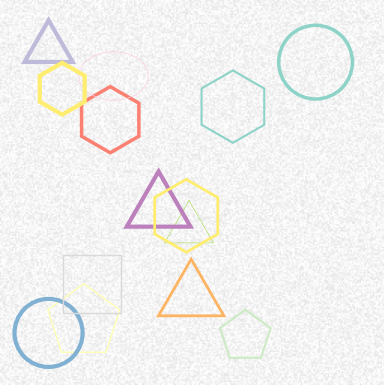[{"shape": "hexagon", "thickness": 1.5, "radius": 0.47, "center": [0.605, 0.723]}, {"shape": "circle", "thickness": 2.5, "radius": 0.48, "center": [0.82, 0.839]}, {"shape": "pentagon", "thickness": 1, "radius": 0.49, "center": [0.218, 0.165]}, {"shape": "triangle", "thickness": 3, "radius": 0.36, "center": [0.126, 0.875]}, {"shape": "hexagon", "thickness": 2.5, "radius": 0.43, "center": [0.286, 0.689]}, {"shape": "circle", "thickness": 3, "radius": 0.44, "center": [0.126, 0.135]}, {"shape": "triangle", "thickness": 2, "radius": 0.49, "center": [0.497, 0.229]}, {"shape": "triangle", "thickness": 0.5, "radius": 0.37, "center": [0.491, 0.406]}, {"shape": "oval", "thickness": 0.5, "radius": 0.45, "center": [0.295, 0.803]}, {"shape": "square", "thickness": 1, "radius": 0.38, "center": [0.24, 0.261]}, {"shape": "triangle", "thickness": 3, "radius": 0.48, "center": [0.412, 0.459]}, {"shape": "pentagon", "thickness": 1.5, "radius": 0.35, "center": [0.637, 0.127]}, {"shape": "hexagon", "thickness": 3, "radius": 0.34, "center": [0.162, 0.77]}, {"shape": "hexagon", "thickness": 2, "radius": 0.47, "center": [0.484, 0.439]}]